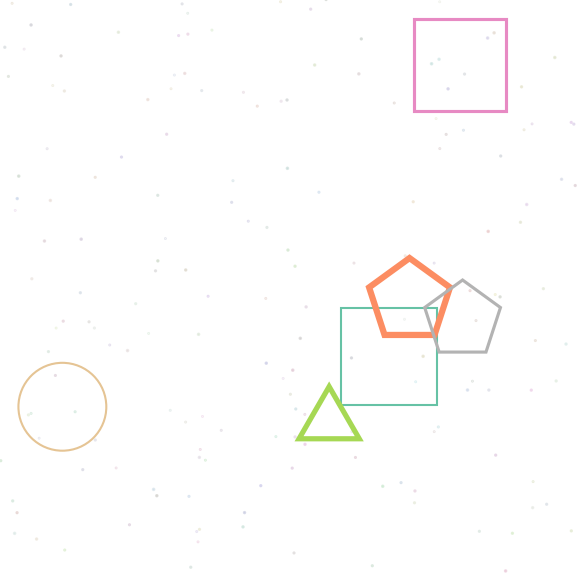[{"shape": "square", "thickness": 1, "radius": 0.42, "center": [0.674, 0.382]}, {"shape": "pentagon", "thickness": 3, "radius": 0.37, "center": [0.709, 0.479]}, {"shape": "square", "thickness": 1.5, "radius": 0.4, "center": [0.797, 0.887]}, {"shape": "triangle", "thickness": 2.5, "radius": 0.3, "center": [0.57, 0.269]}, {"shape": "circle", "thickness": 1, "radius": 0.38, "center": [0.108, 0.295]}, {"shape": "pentagon", "thickness": 1.5, "radius": 0.34, "center": [0.801, 0.445]}]